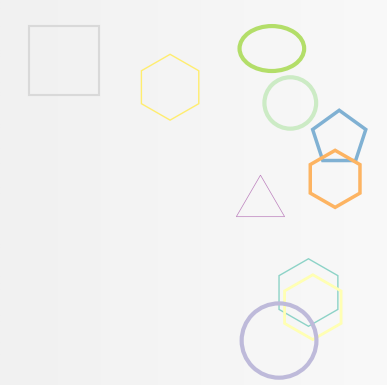[{"shape": "hexagon", "thickness": 1, "radius": 0.44, "center": [0.796, 0.24]}, {"shape": "hexagon", "thickness": 2, "radius": 0.42, "center": [0.807, 0.202]}, {"shape": "circle", "thickness": 3, "radius": 0.48, "center": [0.72, 0.115]}, {"shape": "pentagon", "thickness": 2.5, "radius": 0.36, "center": [0.875, 0.641]}, {"shape": "hexagon", "thickness": 2.5, "radius": 0.37, "center": [0.865, 0.535]}, {"shape": "oval", "thickness": 3, "radius": 0.42, "center": [0.702, 0.874]}, {"shape": "square", "thickness": 1.5, "radius": 0.45, "center": [0.165, 0.844]}, {"shape": "triangle", "thickness": 0.5, "radius": 0.36, "center": [0.672, 0.473]}, {"shape": "circle", "thickness": 3, "radius": 0.33, "center": [0.749, 0.733]}, {"shape": "hexagon", "thickness": 1, "radius": 0.43, "center": [0.439, 0.773]}]